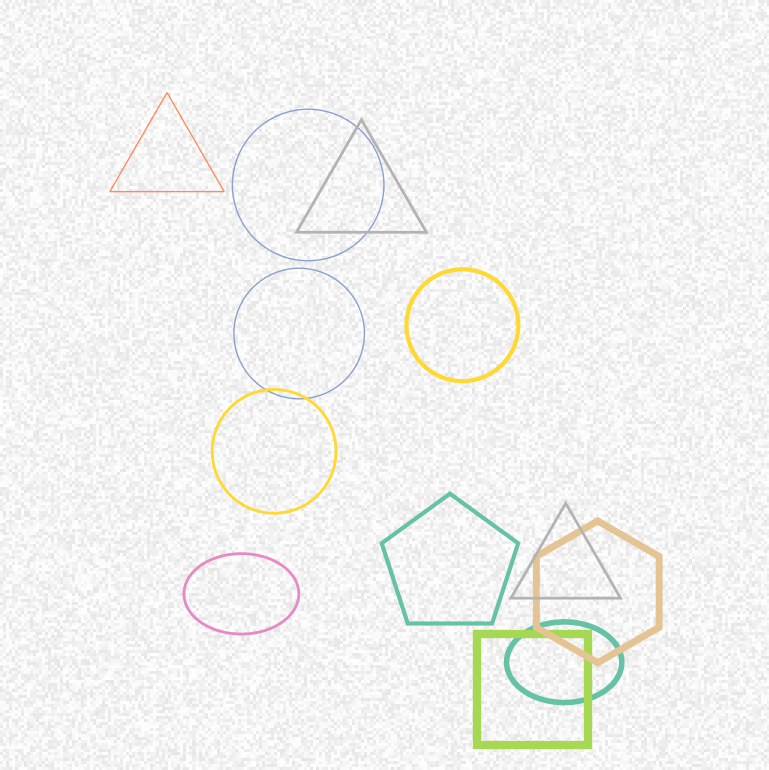[{"shape": "oval", "thickness": 2, "radius": 0.37, "center": [0.733, 0.14]}, {"shape": "pentagon", "thickness": 1.5, "radius": 0.47, "center": [0.584, 0.266]}, {"shape": "triangle", "thickness": 0.5, "radius": 0.43, "center": [0.217, 0.794]}, {"shape": "circle", "thickness": 0.5, "radius": 0.42, "center": [0.389, 0.567]}, {"shape": "circle", "thickness": 0.5, "radius": 0.49, "center": [0.4, 0.76]}, {"shape": "oval", "thickness": 1, "radius": 0.37, "center": [0.313, 0.229]}, {"shape": "square", "thickness": 3, "radius": 0.36, "center": [0.692, 0.104]}, {"shape": "circle", "thickness": 1.5, "radius": 0.36, "center": [0.601, 0.578]}, {"shape": "circle", "thickness": 1, "radius": 0.4, "center": [0.356, 0.414]}, {"shape": "hexagon", "thickness": 2.5, "radius": 0.46, "center": [0.776, 0.231]}, {"shape": "triangle", "thickness": 1, "radius": 0.49, "center": [0.469, 0.747]}, {"shape": "triangle", "thickness": 1, "radius": 0.41, "center": [0.735, 0.264]}]